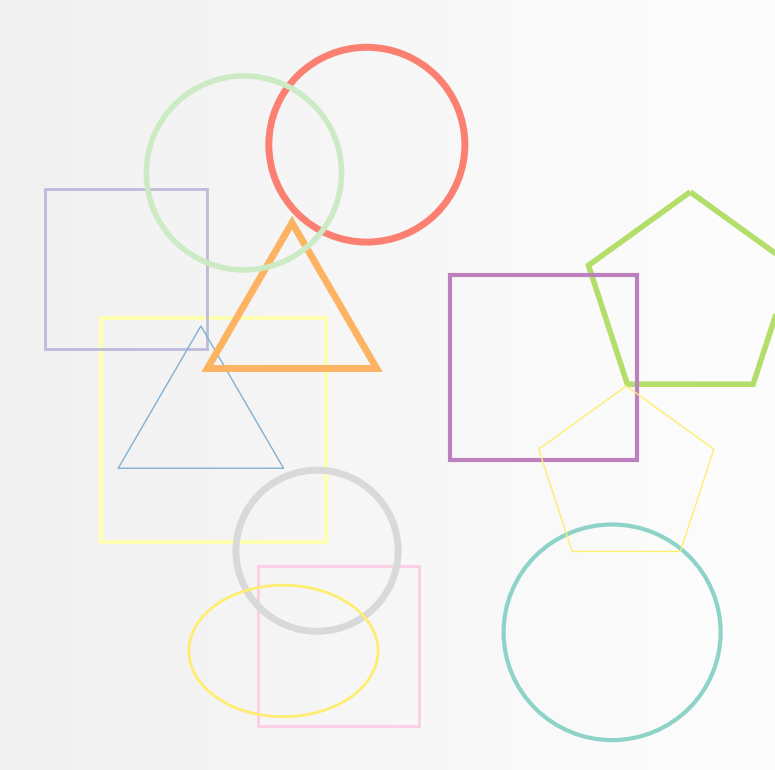[{"shape": "circle", "thickness": 1.5, "radius": 0.7, "center": [0.79, 0.179]}, {"shape": "square", "thickness": 1.5, "radius": 0.73, "center": [0.276, 0.442]}, {"shape": "square", "thickness": 1, "radius": 0.52, "center": [0.163, 0.651]}, {"shape": "circle", "thickness": 2.5, "radius": 0.63, "center": [0.473, 0.812]}, {"shape": "triangle", "thickness": 0.5, "radius": 0.62, "center": [0.259, 0.453]}, {"shape": "triangle", "thickness": 2.5, "radius": 0.63, "center": [0.377, 0.585]}, {"shape": "pentagon", "thickness": 2, "radius": 0.69, "center": [0.891, 0.613]}, {"shape": "square", "thickness": 1, "radius": 0.52, "center": [0.436, 0.161]}, {"shape": "circle", "thickness": 2.5, "radius": 0.52, "center": [0.409, 0.285]}, {"shape": "square", "thickness": 1.5, "radius": 0.6, "center": [0.701, 0.523]}, {"shape": "circle", "thickness": 2, "radius": 0.63, "center": [0.315, 0.775]}, {"shape": "oval", "thickness": 1, "radius": 0.61, "center": [0.366, 0.155]}, {"shape": "pentagon", "thickness": 0.5, "radius": 0.59, "center": [0.808, 0.38]}]